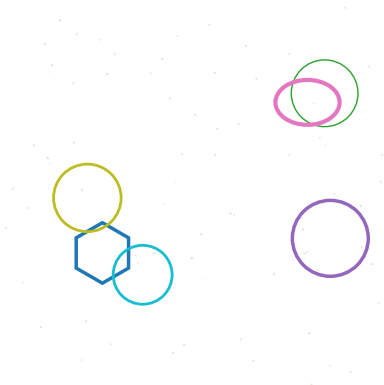[{"shape": "hexagon", "thickness": 2.5, "radius": 0.39, "center": [0.266, 0.343]}, {"shape": "circle", "thickness": 1, "radius": 0.43, "center": [0.843, 0.758]}, {"shape": "circle", "thickness": 2.5, "radius": 0.49, "center": [0.858, 0.381]}, {"shape": "oval", "thickness": 3, "radius": 0.42, "center": [0.799, 0.734]}, {"shape": "circle", "thickness": 2, "radius": 0.44, "center": [0.227, 0.486]}, {"shape": "circle", "thickness": 2, "radius": 0.38, "center": [0.371, 0.286]}]